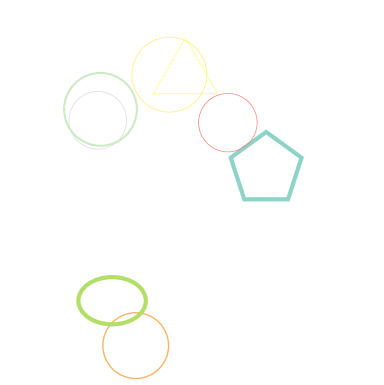[{"shape": "pentagon", "thickness": 3, "radius": 0.48, "center": [0.691, 0.56]}, {"shape": "triangle", "thickness": 1, "radius": 0.48, "center": [0.482, 0.805]}, {"shape": "circle", "thickness": 0.5, "radius": 0.38, "center": [0.592, 0.681]}, {"shape": "circle", "thickness": 1, "radius": 0.43, "center": [0.353, 0.102]}, {"shape": "oval", "thickness": 3, "radius": 0.44, "center": [0.291, 0.219]}, {"shape": "circle", "thickness": 0.5, "radius": 0.37, "center": [0.254, 0.688]}, {"shape": "circle", "thickness": 1.5, "radius": 0.47, "center": [0.261, 0.716]}, {"shape": "circle", "thickness": 0.5, "radius": 0.49, "center": [0.44, 0.806]}]